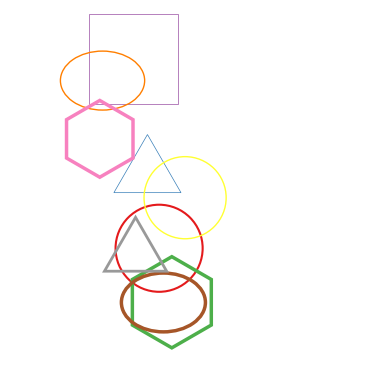[{"shape": "circle", "thickness": 1.5, "radius": 0.57, "center": [0.413, 0.355]}, {"shape": "triangle", "thickness": 0.5, "radius": 0.5, "center": [0.383, 0.55]}, {"shape": "hexagon", "thickness": 2.5, "radius": 0.59, "center": [0.446, 0.215]}, {"shape": "square", "thickness": 0.5, "radius": 0.58, "center": [0.347, 0.847]}, {"shape": "oval", "thickness": 1, "radius": 0.55, "center": [0.266, 0.791]}, {"shape": "circle", "thickness": 1, "radius": 0.53, "center": [0.481, 0.486]}, {"shape": "oval", "thickness": 2.5, "radius": 0.55, "center": [0.424, 0.214]}, {"shape": "hexagon", "thickness": 2.5, "radius": 0.5, "center": [0.259, 0.639]}, {"shape": "triangle", "thickness": 2, "radius": 0.47, "center": [0.352, 0.342]}]